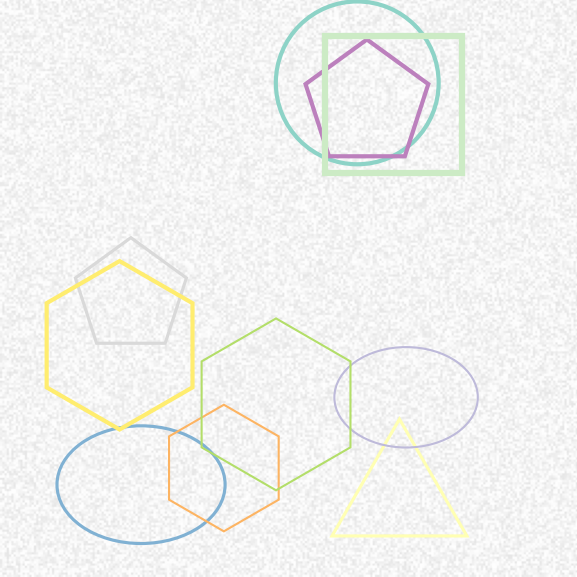[{"shape": "circle", "thickness": 2, "radius": 0.7, "center": [0.619, 0.856]}, {"shape": "triangle", "thickness": 1.5, "radius": 0.67, "center": [0.692, 0.139]}, {"shape": "oval", "thickness": 1, "radius": 0.62, "center": [0.703, 0.311]}, {"shape": "oval", "thickness": 1.5, "radius": 0.73, "center": [0.244, 0.16]}, {"shape": "hexagon", "thickness": 1, "radius": 0.55, "center": [0.388, 0.189]}, {"shape": "hexagon", "thickness": 1, "radius": 0.74, "center": [0.478, 0.299]}, {"shape": "pentagon", "thickness": 1.5, "radius": 0.51, "center": [0.227, 0.487]}, {"shape": "pentagon", "thickness": 2, "radius": 0.56, "center": [0.635, 0.819]}, {"shape": "square", "thickness": 3, "radius": 0.59, "center": [0.681, 0.818]}, {"shape": "hexagon", "thickness": 2, "radius": 0.73, "center": [0.207, 0.401]}]